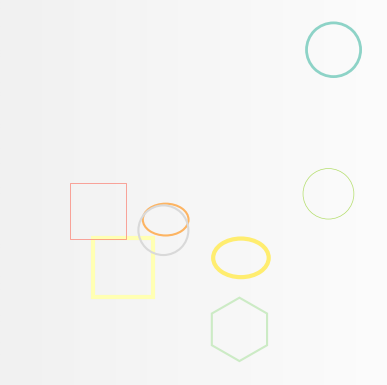[{"shape": "circle", "thickness": 2, "radius": 0.35, "center": [0.861, 0.871]}, {"shape": "square", "thickness": 3, "radius": 0.38, "center": [0.317, 0.305]}, {"shape": "square", "thickness": 0.5, "radius": 0.36, "center": [0.253, 0.451]}, {"shape": "oval", "thickness": 1.5, "radius": 0.29, "center": [0.428, 0.43]}, {"shape": "circle", "thickness": 0.5, "radius": 0.33, "center": [0.848, 0.497]}, {"shape": "circle", "thickness": 1.5, "radius": 0.32, "center": [0.422, 0.402]}, {"shape": "hexagon", "thickness": 1.5, "radius": 0.41, "center": [0.618, 0.144]}, {"shape": "oval", "thickness": 3, "radius": 0.36, "center": [0.622, 0.33]}]